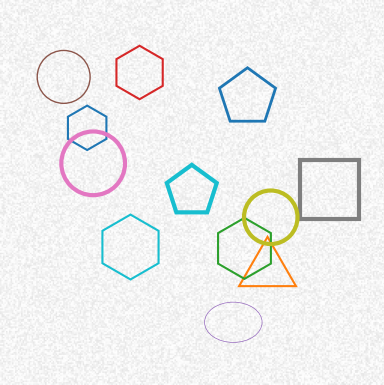[{"shape": "hexagon", "thickness": 1.5, "radius": 0.29, "center": [0.226, 0.668]}, {"shape": "pentagon", "thickness": 2, "radius": 0.38, "center": [0.643, 0.747]}, {"shape": "triangle", "thickness": 1.5, "radius": 0.43, "center": [0.695, 0.299]}, {"shape": "hexagon", "thickness": 1.5, "radius": 0.4, "center": [0.635, 0.355]}, {"shape": "hexagon", "thickness": 1.5, "radius": 0.35, "center": [0.363, 0.812]}, {"shape": "oval", "thickness": 0.5, "radius": 0.37, "center": [0.606, 0.163]}, {"shape": "circle", "thickness": 1, "radius": 0.34, "center": [0.165, 0.8]}, {"shape": "circle", "thickness": 3, "radius": 0.41, "center": [0.242, 0.576]}, {"shape": "square", "thickness": 3, "radius": 0.39, "center": [0.856, 0.507]}, {"shape": "circle", "thickness": 3, "radius": 0.35, "center": [0.703, 0.436]}, {"shape": "pentagon", "thickness": 3, "radius": 0.34, "center": [0.498, 0.504]}, {"shape": "hexagon", "thickness": 1.5, "radius": 0.42, "center": [0.339, 0.358]}]